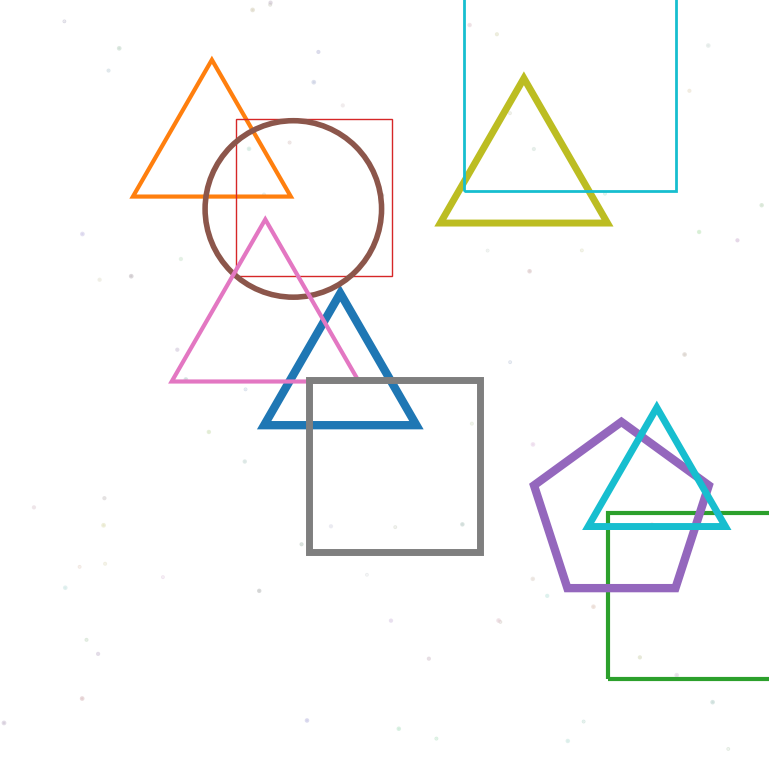[{"shape": "triangle", "thickness": 3, "radius": 0.57, "center": [0.442, 0.505]}, {"shape": "triangle", "thickness": 1.5, "radius": 0.59, "center": [0.275, 0.804]}, {"shape": "square", "thickness": 1.5, "radius": 0.54, "center": [0.897, 0.226]}, {"shape": "square", "thickness": 0.5, "radius": 0.51, "center": [0.408, 0.743]}, {"shape": "pentagon", "thickness": 3, "radius": 0.6, "center": [0.807, 0.333]}, {"shape": "circle", "thickness": 2, "radius": 0.57, "center": [0.381, 0.729]}, {"shape": "triangle", "thickness": 1.5, "radius": 0.7, "center": [0.345, 0.575]}, {"shape": "square", "thickness": 2.5, "radius": 0.56, "center": [0.512, 0.395]}, {"shape": "triangle", "thickness": 2.5, "radius": 0.63, "center": [0.68, 0.773]}, {"shape": "triangle", "thickness": 2.5, "radius": 0.51, "center": [0.853, 0.368]}, {"shape": "square", "thickness": 1, "radius": 0.69, "center": [0.74, 0.89]}]